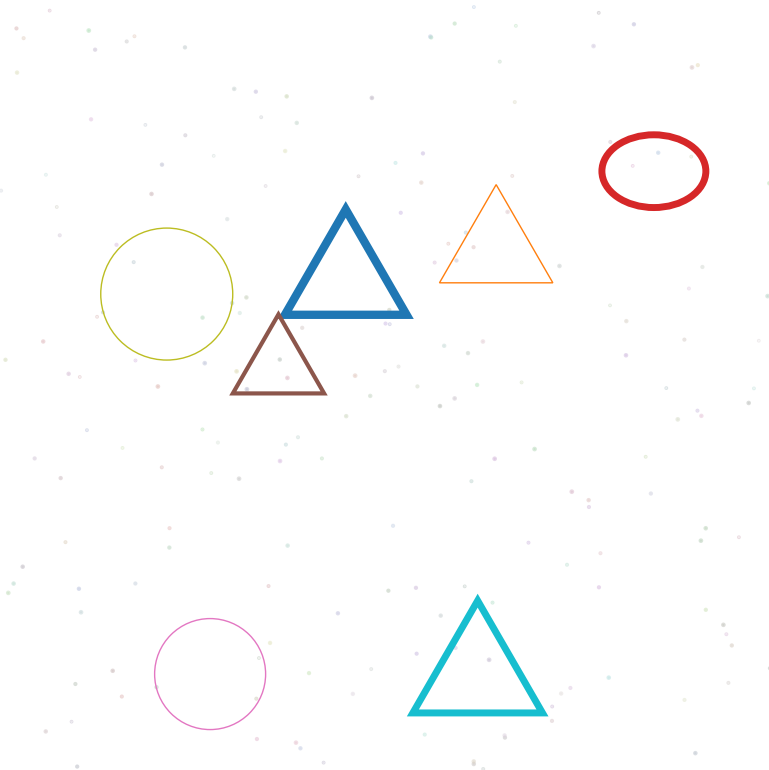[{"shape": "triangle", "thickness": 3, "radius": 0.46, "center": [0.449, 0.637]}, {"shape": "triangle", "thickness": 0.5, "radius": 0.43, "center": [0.644, 0.675]}, {"shape": "oval", "thickness": 2.5, "radius": 0.34, "center": [0.849, 0.778]}, {"shape": "triangle", "thickness": 1.5, "radius": 0.34, "center": [0.362, 0.523]}, {"shape": "circle", "thickness": 0.5, "radius": 0.36, "center": [0.273, 0.125]}, {"shape": "circle", "thickness": 0.5, "radius": 0.43, "center": [0.217, 0.618]}, {"shape": "triangle", "thickness": 2.5, "radius": 0.49, "center": [0.62, 0.123]}]